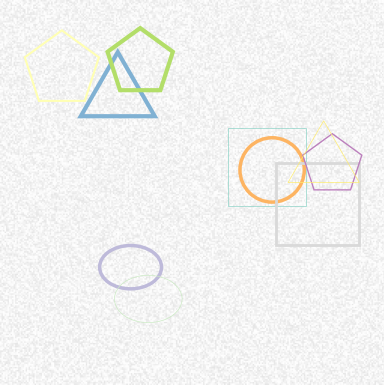[{"shape": "square", "thickness": 0.5, "radius": 0.51, "center": [0.694, 0.567]}, {"shape": "pentagon", "thickness": 1.5, "radius": 0.51, "center": [0.161, 0.82]}, {"shape": "oval", "thickness": 2.5, "radius": 0.4, "center": [0.339, 0.306]}, {"shape": "triangle", "thickness": 3, "radius": 0.55, "center": [0.306, 0.754]}, {"shape": "circle", "thickness": 2.5, "radius": 0.42, "center": [0.707, 0.559]}, {"shape": "pentagon", "thickness": 3, "radius": 0.45, "center": [0.364, 0.838]}, {"shape": "square", "thickness": 2, "radius": 0.54, "center": [0.825, 0.47]}, {"shape": "pentagon", "thickness": 1, "radius": 0.4, "center": [0.863, 0.572]}, {"shape": "oval", "thickness": 0.5, "radius": 0.44, "center": [0.385, 0.223]}, {"shape": "triangle", "thickness": 0.5, "radius": 0.53, "center": [0.841, 0.579]}]